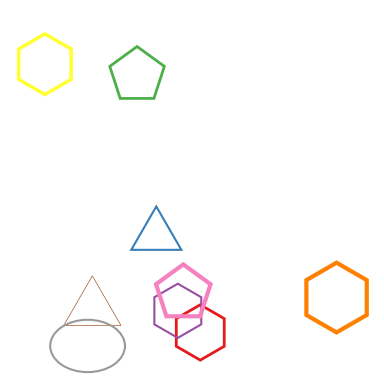[{"shape": "hexagon", "thickness": 2, "radius": 0.36, "center": [0.52, 0.137]}, {"shape": "triangle", "thickness": 1.5, "radius": 0.38, "center": [0.406, 0.389]}, {"shape": "pentagon", "thickness": 2, "radius": 0.37, "center": [0.356, 0.805]}, {"shape": "hexagon", "thickness": 1.5, "radius": 0.35, "center": [0.462, 0.193]}, {"shape": "hexagon", "thickness": 3, "radius": 0.45, "center": [0.874, 0.227]}, {"shape": "hexagon", "thickness": 2.5, "radius": 0.39, "center": [0.117, 0.833]}, {"shape": "triangle", "thickness": 0.5, "radius": 0.43, "center": [0.24, 0.198]}, {"shape": "pentagon", "thickness": 3, "radius": 0.37, "center": [0.476, 0.239]}, {"shape": "oval", "thickness": 1.5, "radius": 0.49, "center": [0.228, 0.101]}]